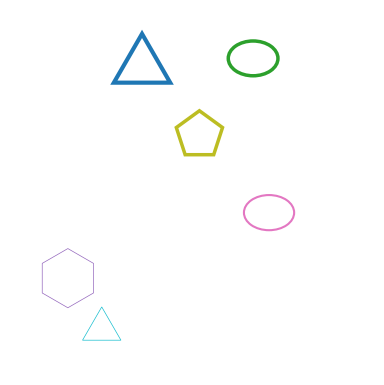[{"shape": "triangle", "thickness": 3, "radius": 0.42, "center": [0.369, 0.828]}, {"shape": "oval", "thickness": 2.5, "radius": 0.32, "center": [0.657, 0.848]}, {"shape": "hexagon", "thickness": 0.5, "radius": 0.38, "center": [0.176, 0.277]}, {"shape": "oval", "thickness": 1.5, "radius": 0.33, "center": [0.699, 0.448]}, {"shape": "pentagon", "thickness": 2.5, "radius": 0.32, "center": [0.518, 0.649]}, {"shape": "triangle", "thickness": 0.5, "radius": 0.29, "center": [0.264, 0.145]}]